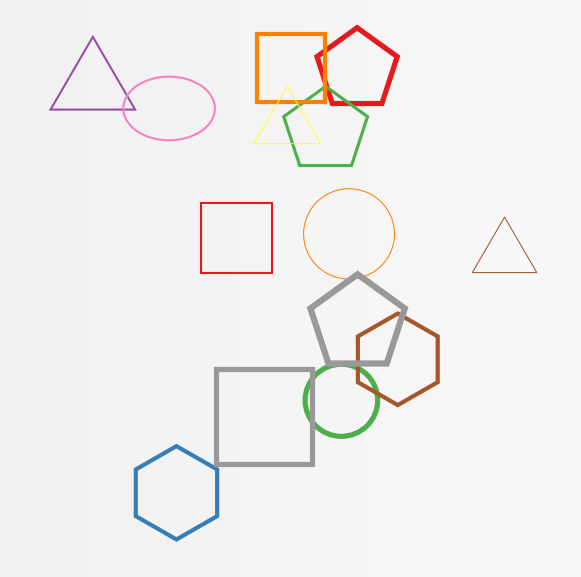[{"shape": "pentagon", "thickness": 2.5, "radius": 0.36, "center": [0.614, 0.879]}, {"shape": "square", "thickness": 1, "radius": 0.3, "center": [0.407, 0.587]}, {"shape": "hexagon", "thickness": 2, "radius": 0.4, "center": [0.304, 0.146]}, {"shape": "circle", "thickness": 2.5, "radius": 0.31, "center": [0.587, 0.306]}, {"shape": "pentagon", "thickness": 1.5, "radius": 0.38, "center": [0.56, 0.774]}, {"shape": "triangle", "thickness": 1, "radius": 0.42, "center": [0.16, 0.851]}, {"shape": "square", "thickness": 2, "radius": 0.29, "center": [0.5, 0.882]}, {"shape": "circle", "thickness": 0.5, "radius": 0.39, "center": [0.601, 0.594]}, {"shape": "triangle", "thickness": 0.5, "radius": 0.33, "center": [0.494, 0.784]}, {"shape": "triangle", "thickness": 0.5, "radius": 0.32, "center": [0.868, 0.559]}, {"shape": "hexagon", "thickness": 2, "radius": 0.4, "center": [0.684, 0.377]}, {"shape": "oval", "thickness": 1, "radius": 0.39, "center": [0.291, 0.811]}, {"shape": "pentagon", "thickness": 3, "radius": 0.43, "center": [0.615, 0.439]}, {"shape": "square", "thickness": 2.5, "radius": 0.41, "center": [0.454, 0.278]}]